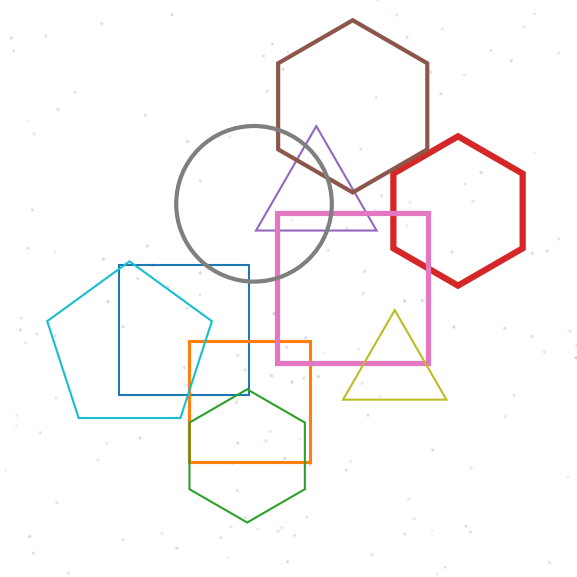[{"shape": "square", "thickness": 1, "radius": 0.56, "center": [0.318, 0.428]}, {"shape": "square", "thickness": 1.5, "radius": 0.52, "center": [0.432, 0.303]}, {"shape": "hexagon", "thickness": 1, "radius": 0.58, "center": [0.428, 0.21]}, {"shape": "hexagon", "thickness": 3, "radius": 0.65, "center": [0.793, 0.634]}, {"shape": "triangle", "thickness": 1, "radius": 0.6, "center": [0.548, 0.66]}, {"shape": "hexagon", "thickness": 2, "radius": 0.75, "center": [0.611, 0.815]}, {"shape": "square", "thickness": 2.5, "radius": 0.65, "center": [0.61, 0.5]}, {"shape": "circle", "thickness": 2, "radius": 0.67, "center": [0.44, 0.646]}, {"shape": "triangle", "thickness": 1, "radius": 0.52, "center": [0.684, 0.359]}, {"shape": "pentagon", "thickness": 1, "radius": 0.75, "center": [0.224, 0.397]}]